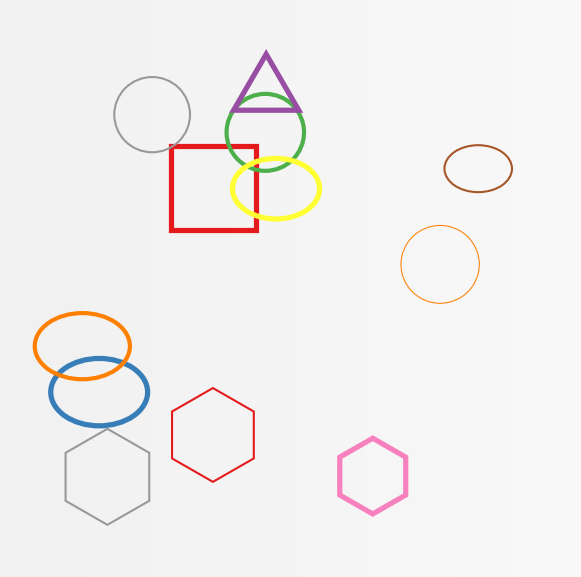[{"shape": "hexagon", "thickness": 1, "radius": 0.41, "center": [0.366, 0.246]}, {"shape": "square", "thickness": 2.5, "radius": 0.37, "center": [0.367, 0.674]}, {"shape": "oval", "thickness": 2.5, "radius": 0.42, "center": [0.171, 0.32]}, {"shape": "circle", "thickness": 2, "radius": 0.33, "center": [0.456, 0.77]}, {"shape": "triangle", "thickness": 2.5, "radius": 0.32, "center": [0.458, 0.841]}, {"shape": "oval", "thickness": 2, "radius": 0.41, "center": [0.142, 0.4]}, {"shape": "circle", "thickness": 0.5, "radius": 0.34, "center": [0.757, 0.541]}, {"shape": "oval", "thickness": 2.5, "radius": 0.37, "center": [0.475, 0.672]}, {"shape": "oval", "thickness": 1, "radius": 0.29, "center": [0.823, 0.707]}, {"shape": "hexagon", "thickness": 2.5, "radius": 0.33, "center": [0.641, 0.175]}, {"shape": "hexagon", "thickness": 1, "radius": 0.42, "center": [0.185, 0.173]}, {"shape": "circle", "thickness": 1, "radius": 0.33, "center": [0.262, 0.801]}]